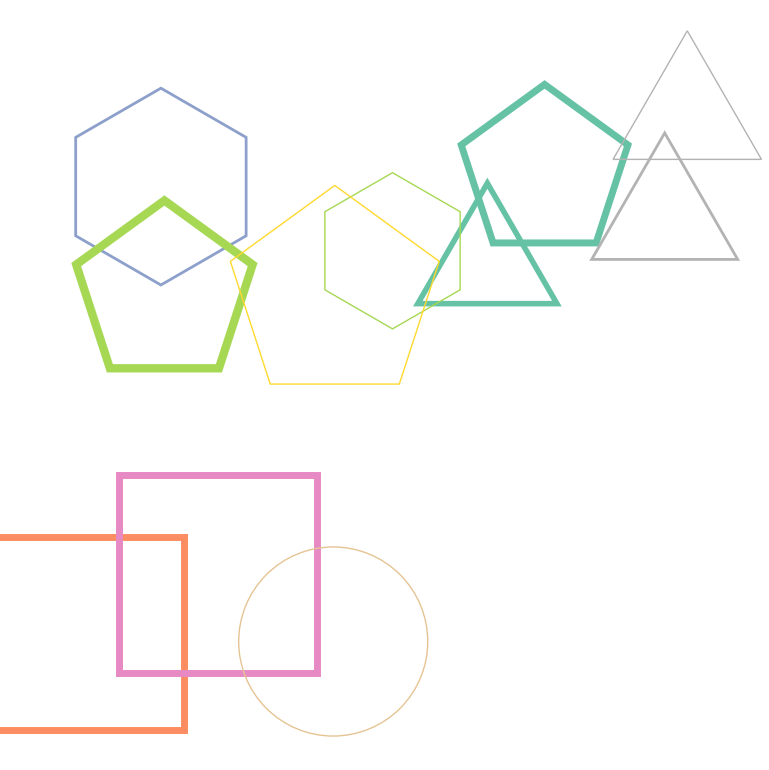[{"shape": "triangle", "thickness": 2, "radius": 0.52, "center": [0.633, 0.658]}, {"shape": "pentagon", "thickness": 2.5, "radius": 0.57, "center": [0.707, 0.777]}, {"shape": "square", "thickness": 2.5, "radius": 0.63, "center": [0.113, 0.177]}, {"shape": "hexagon", "thickness": 1, "radius": 0.64, "center": [0.209, 0.758]}, {"shape": "square", "thickness": 2.5, "radius": 0.64, "center": [0.283, 0.255]}, {"shape": "pentagon", "thickness": 3, "radius": 0.6, "center": [0.214, 0.619]}, {"shape": "hexagon", "thickness": 0.5, "radius": 0.51, "center": [0.51, 0.674]}, {"shape": "pentagon", "thickness": 0.5, "radius": 0.71, "center": [0.435, 0.617]}, {"shape": "circle", "thickness": 0.5, "radius": 0.61, "center": [0.433, 0.167]}, {"shape": "triangle", "thickness": 0.5, "radius": 0.56, "center": [0.893, 0.849]}, {"shape": "triangle", "thickness": 1, "radius": 0.55, "center": [0.863, 0.718]}]